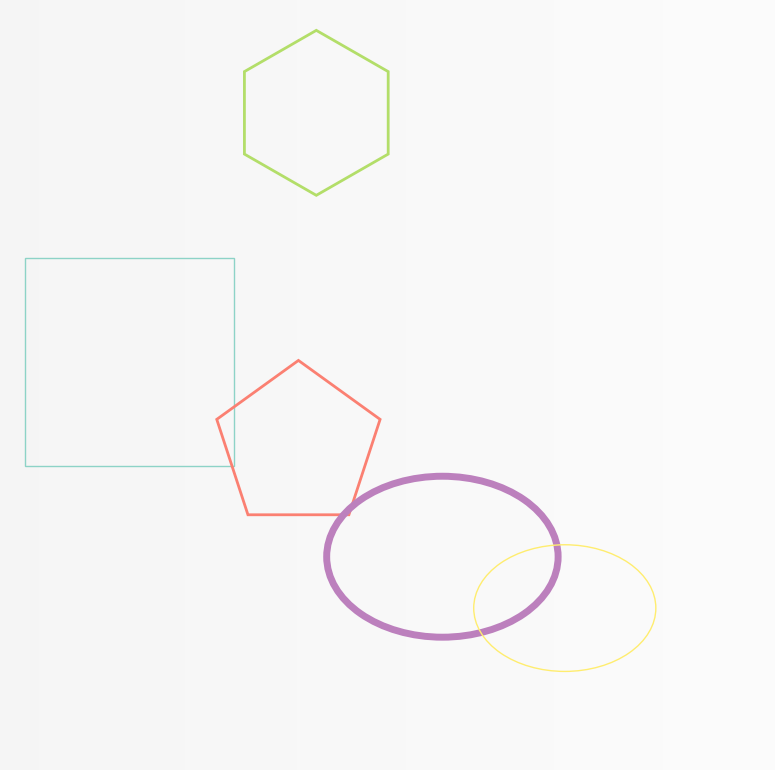[{"shape": "square", "thickness": 0.5, "radius": 0.67, "center": [0.167, 0.53]}, {"shape": "pentagon", "thickness": 1, "radius": 0.55, "center": [0.385, 0.421]}, {"shape": "hexagon", "thickness": 1, "radius": 0.54, "center": [0.408, 0.853]}, {"shape": "oval", "thickness": 2.5, "radius": 0.75, "center": [0.571, 0.277]}, {"shape": "oval", "thickness": 0.5, "radius": 0.59, "center": [0.729, 0.21]}]